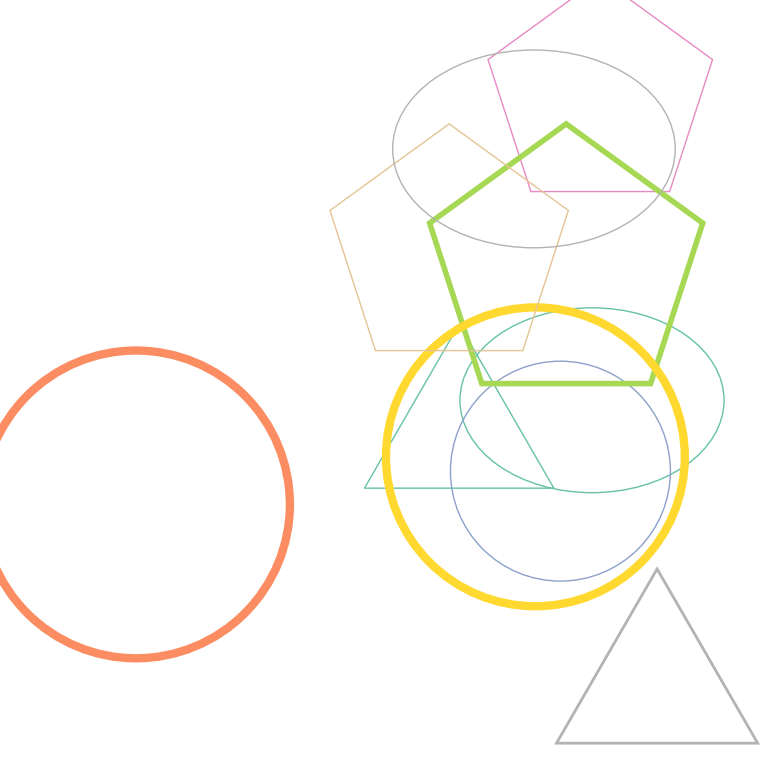[{"shape": "triangle", "thickness": 0.5, "radius": 0.71, "center": [0.596, 0.437]}, {"shape": "oval", "thickness": 0.5, "radius": 0.86, "center": [0.769, 0.48]}, {"shape": "circle", "thickness": 3, "radius": 1.0, "center": [0.177, 0.345]}, {"shape": "circle", "thickness": 0.5, "radius": 0.71, "center": [0.728, 0.388]}, {"shape": "pentagon", "thickness": 0.5, "radius": 0.77, "center": [0.78, 0.875]}, {"shape": "pentagon", "thickness": 2, "radius": 0.93, "center": [0.735, 0.653]}, {"shape": "circle", "thickness": 3, "radius": 0.97, "center": [0.695, 0.407]}, {"shape": "pentagon", "thickness": 0.5, "radius": 0.81, "center": [0.583, 0.676]}, {"shape": "triangle", "thickness": 1, "radius": 0.75, "center": [0.853, 0.11]}, {"shape": "oval", "thickness": 0.5, "radius": 0.92, "center": [0.693, 0.807]}]